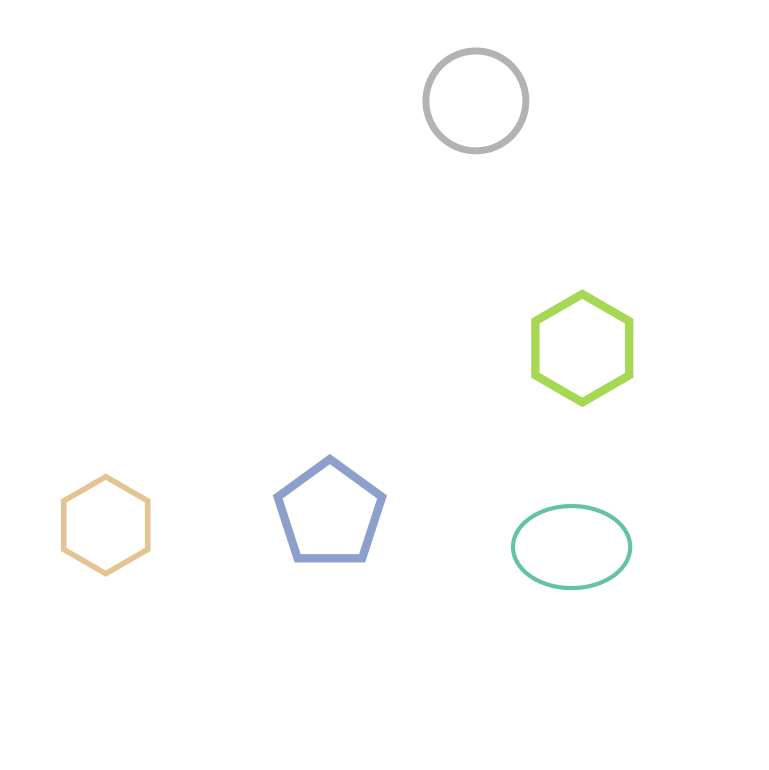[{"shape": "oval", "thickness": 1.5, "radius": 0.38, "center": [0.742, 0.29]}, {"shape": "pentagon", "thickness": 3, "radius": 0.36, "center": [0.428, 0.333]}, {"shape": "hexagon", "thickness": 3, "radius": 0.35, "center": [0.756, 0.548]}, {"shape": "hexagon", "thickness": 2, "radius": 0.31, "center": [0.137, 0.318]}, {"shape": "circle", "thickness": 2.5, "radius": 0.32, "center": [0.618, 0.869]}]